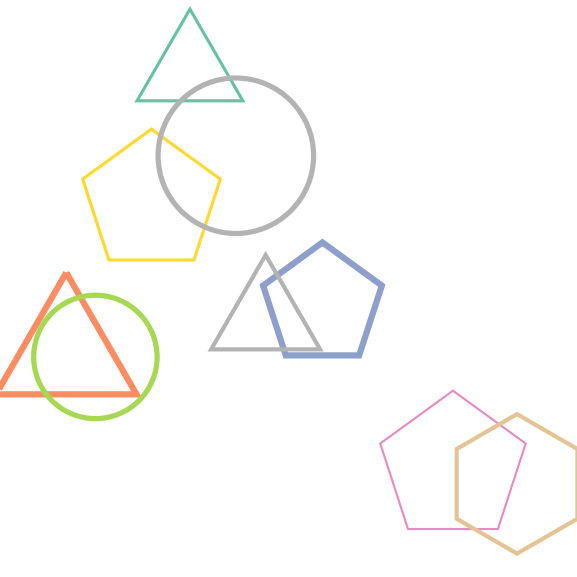[{"shape": "triangle", "thickness": 1.5, "radius": 0.53, "center": [0.329, 0.877]}, {"shape": "triangle", "thickness": 3, "radius": 0.7, "center": [0.115, 0.387]}, {"shape": "pentagon", "thickness": 3, "radius": 0.54, "center": [0.558, 0.471]}, {"shape": "pentagon", "thickness": 1, "radius": 0.66, "center": [0.784, 0.19]}, {"shape": "circle", "thickness": 2.5, "radius": 0.53, "center": [0.165, 0.381]}, {"shape": "pentagon", "thickness": 1.5, "radius": 0.63, "center": [0.262, 0.65]}, {"shape": "hexagon", "thickness": 2, "radius": 0.6, "center": [0.895, 0.161]}, {"shape": "circle", "thickness": 2.5, "radius": 0.67, "center": [0.408, 0.729]}, {"shape": "triangle", "thickness": 2, "radius": 0.54, "center": [0.46, 0.449]}]